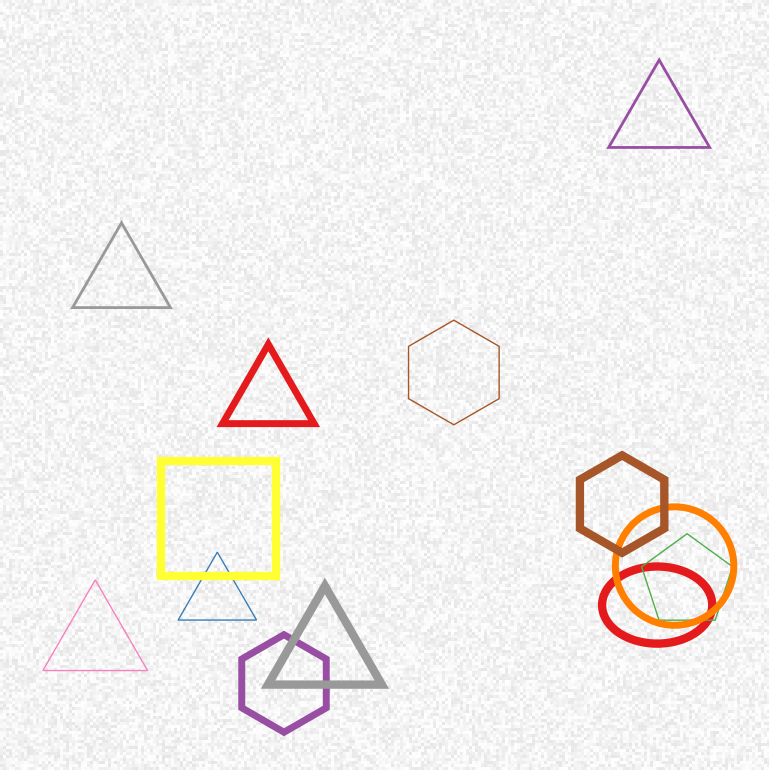[{"shape": "triangle", "thickness": 2.5, "radius": 0.34, "center": [0.348, 0.484]}, {"shape": "oval", "thickness": 3, "radius": 0.36, "center": [0.853, 0.214]}, {"shape": "triangle", "thickness": 0.5, "radius": 0.29, "center": [0.282, 0.224]}, {"shape": "pentagon", "thickness": 0.5, "radius": 0.31, "center": [0.892, 0.245]}, {"shape": "triangle", "thickness": 1, "radius": 0.38, "center": [0.856, 0.846]}, {"shape": "hexagon", "thickness": 2.5, "radius": 0.32, "center": [0.369, 0.112]}, {"shape": "circle", "thickness": 2.5, "radius": 0.38, "center": [0.876, 0.265]}, {"shape": "square", "thickness": 3, "radius": 0.37, "center": [0.284, 0.326]}, {"shape": "hexagon", "thickness": 0.5, "radius": 0.34, "center": [0.589, 0.516]}, {"shape": "hexagon", "thickness": 3, "radius": 0.32, "center": [0.808, 0.345]}, {"shape": "triangle", "thickness": 0.5, "radius": 0.39, "center": [0.124, 0.168]}, {"shape": "triangle", "thickness": 3, "radius": 0.43, "center": [0.422, 0.154]}, {"shape": "triangle", "thickness": 1, "radius": 0.37, "center": [0.158, 0.637]}]